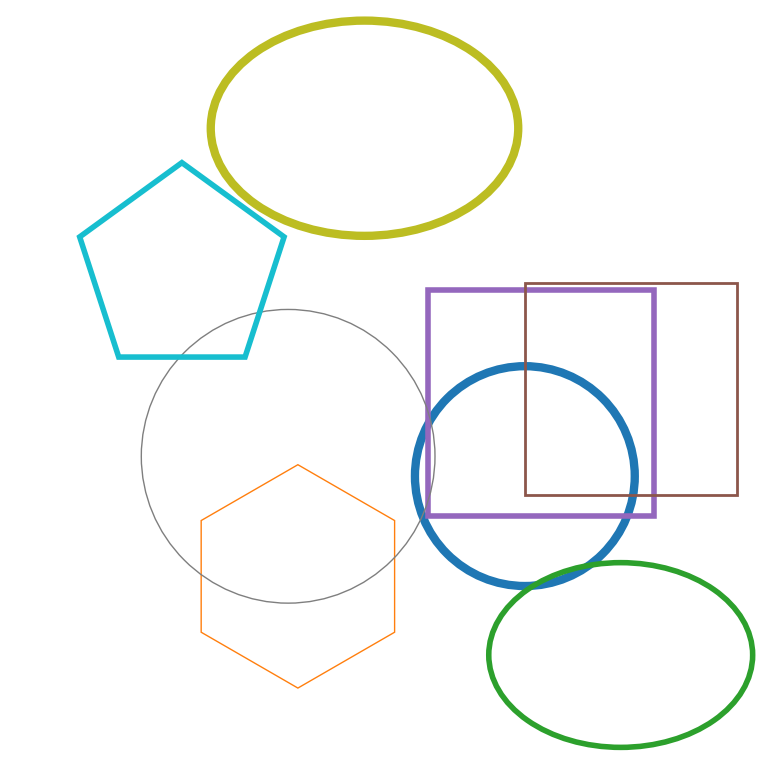[{"shape": "circle", "thickness": 3, "radius": 0.71, "center": [0.682, 0.382]}, {"shape": "hexagon", "thickness": 0.5, "radius": 0.73, "center": [0.387, 0.251]}, {"shape": "oval", "thickness": 2, "radius": 0.86, "center": [0.806, 0.149]}, {"shape": "square", "thickness": 2, "radius": 0.73, "center": [0.703, 0.477]}, {"shape": "square", "thickness": 1, "radius": 0.69, "center": [0.819, 0.495]}, {"shape": "circle", "thickness": 0.5, "radius": 0.95, "center": [0.374, 0.407]}, {"shape": "oval", "thickness": 3, "radius": 1.0, "center": [0.473, 0.833]}, {"shape": "pentagon", "thickness": 2, "radius": 0.7, "center": [0.236, 0.649]}]